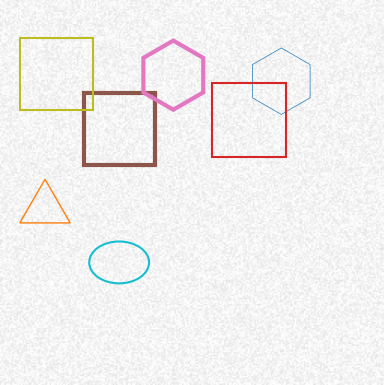[{"shape": "hexagon", "thickness": 0.5, "radius": 0.43, "center": [0.731, 0.789]}, {"shape": "triangle", "thickness": 1, "radius": 0.38, "center": [0.117, 0.459]}, {"shape": "square", "thickness": 1.5, "radius": 0.48, "center": [0.647, 0.688]}, {"shape": "square", "thickness": 3, "radius": 0.46, "center": [0.311, 0.664]}, {"shape": "hexagon", "thickness": 3, "radius": 0.45, "center": [0.45, 0.805]}, {"shape": "square", "thickness": 1.5, "radius": 0.47, "center": [0.146, 0.808]}, {"shape": "oval", "thickness": 1.5, "radius": 0.39, "center": [0.309, 0.318]}]